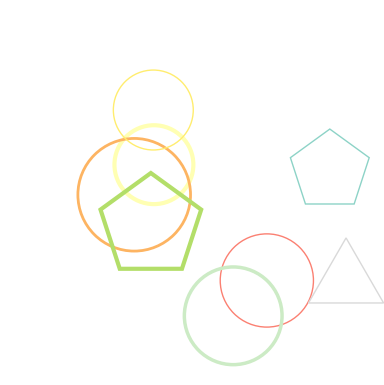[{"shape": "pentagon", "thickness": 1, "radius": 0.54, "center": [0.857, 0.557]}, {"shape": "circle", "thickness": 3, "radius": 0.51, "center": [0.4, 0.572]}, {"shape": "circle", "thickness": 1, "radius": 0.61, "center": [0.693, 0.271]}, {"shape": "circle", "thickness": 2, "radius": 0.73, "center": [0.349, 0.494]}, {"shape": "pentagon", "thickness": 3, "radius": 0.69, "center": [0.392, 0.413]}, {"shape": "triangle", "thickness": 1, "radius": 0.56, "center": [0.899, 0.269]}, {"shape": "circle", "thickness": 2.5, "radius": 0.63, "center": [0.606, 0.18]}, {"shape": "circle", "thickness": 1, "radius": 0.52, "center": [0.398, 0.714]}]